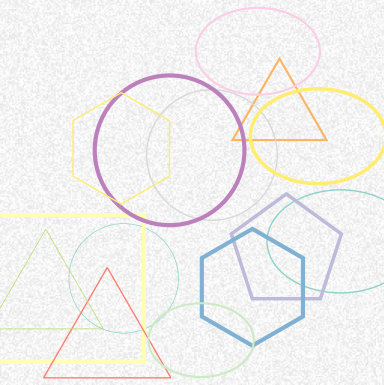[{"shape": "oval", "thickness": 1, "radius": 0.96, "center": [0.885, 0.373]}, {"shape": "circle", "thickness": 0.5, "radius": 0.71, "center": [0.321, 0.277]}, {"shape": "square", "thickness": 3, "radius": 0.95, "center": [0.184, 0.251]}, {"shape": "pentagon", "thickness": 2.5, "radius": 0.75, "center": [0.744, 0.346]}, {"shape": "triangle", "thickness": 1, "radius": 0.95, "center": [0.278, 0.114]}, {"shape": "hexagon", "thickness": 3, "radius": 0.76, "center": [0.656, 0.254]}, {"shape": "triangle", "thickness": 1.5, "radius": 0.71, "center": [0.726, 0.707]}, {"shape": "triangle", "thickness": 0.5, "radius": 0.86, "center": [0.119, 0.232]}, {"shape": "oval", "thickness": 1.5, "radius": 0.81, "center": [0.67, 0.867]}, {"shape": "circle", "thickness": 1, "radius": 0.85, "center": [0.55, 0.597]}, {"shape": "circle", "thickness": 3, "radius": 0.97, "center": [0.44, 0.61]}, {"shape": "oval", "thickness": 1.5, "radius": 0.68, "center": [0.522, 0.117]}, {"shape": "oval", "thickness": 2.5, "radius": 0.88, "center": [0.826, 0.646]}, {"shape": "hexagon", "thickness": 1, "radius": 0.72, "center": [0.315, 0.615]}]